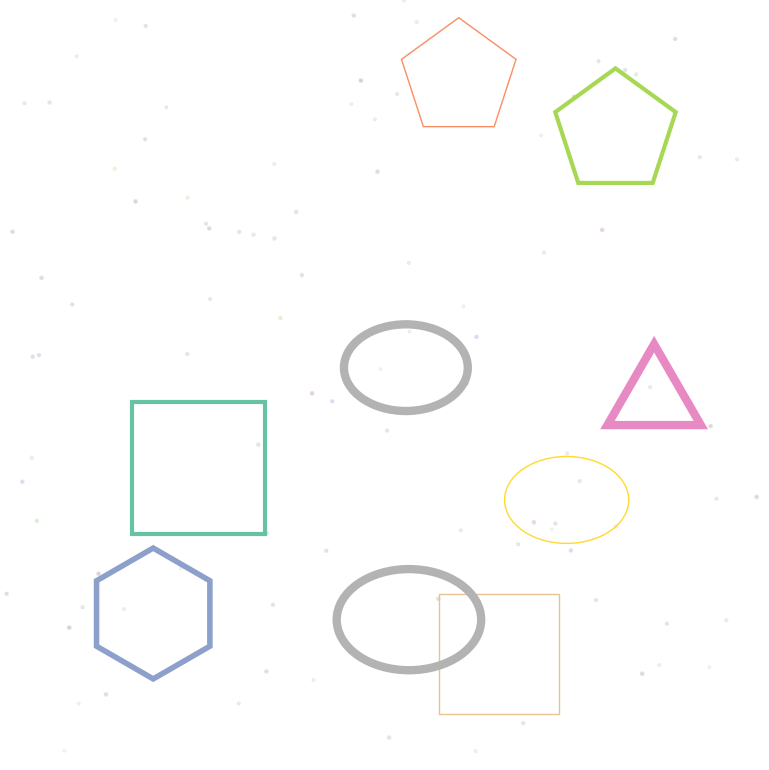[{"shape": "square", "thickness": 1.5, "radius": 0.43, "center": [0.258, 0.392]}, {"shape": "pentagon", "thickness": 0.5, "radius": 0.39, "center": [0.596, 0.899]}, {"shape": "hexagon", "thickness": 2, "radius": 0.42, "center": [0.199, 0.203]}, {"shape": "triangle", "thickness": 3, "radius": 0.35, "center": [0.85, 0.483]}, {"shape": "pentagon", "thickness": 1.5, "radius": 0.41, "center": [0.799, 0.829]}, {"shape": "oval", "thickness": 0.5, "radius": 0.4, "center": [0.736, 0.351]}, {"shape": "square", "thickness": 0.5, "radius": 0.39, "center": [0.648, 0.151]}, {"shape": "oval", "thickness": 3, "radius": 0.47, "center": [0.531, 0.195]}, {"shape": "oval", "thickness": 3, "radius": 0.4, "center": [0.527, 0.523]}]